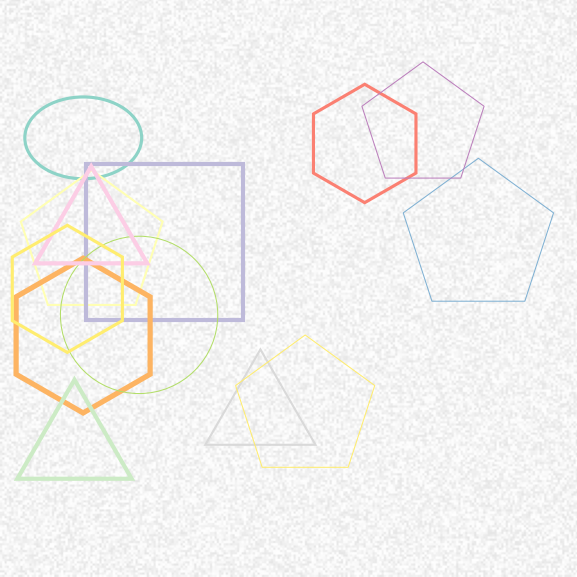[{"shape": "oval", "thickness": 1.5, "radius": 0.51, "center": [0.144, 0.76]}, {"shape": "pentagon", "thickness": 1, "radius": 0.65, "center": [0.159, 0.576]}, {"shape": "square", "thickness": 2, "radius": 0.68, "center": [0.285, 0.58]}, {"shape": "hexagon", "thickness": 1.5, "radius": 0.51, "center": [0.632, 0.751]}, {"shape": "pentagon", "thickness": 0.5, "radius": 0.68, "center": [0.828, 0.588]}, {"shape": "hexagon", "thickness": 2.5, "radius": 0.67, "center": [0.144, 0.418]}, {"shape": "circle", "thickness": 0.5, "radius": 0.68, "center": [0.241, 0.454]}, {"shape": "triangle", "thickness": 2, "radius": 0.56, "center": [0.158, 0.599]}, {"shape": "triangle", "thickness": 1, "radius": 0.55, "center": [0.451, 0.284]}, {"shape": "pentagon", "thickness": 0.5, "radius": 0.56, "center": [0.732, 0.781]}, {"shape": "triangle", "thickness": 2, "radius": 0.57, "center": [0.129, 0.227]}, {"shape": "hexagon", "thickness": 1.5, "radius": 0.55, "center": [0.117, 0.499]}, {"shape": "pentagon", "thickness": 0.5, "radius": 0.63, "center": [0.528, 0.292]}]